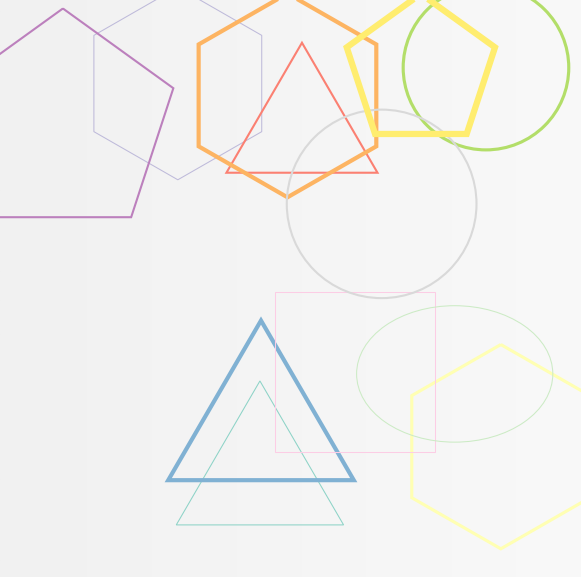[{"shape": "triangle", "thickness": 0.5, "radius": 0.83, "center": [0.447, 0.173]}, {"shape": "hexagon", "thickness": 1.5, "radius": 0.88, "center": [0.862, 0.226]}, {"shape": "hexagon", "thickness": 0.5, "radius": 0.83, "center": [0.306, 0.855]}, {"shape": "triangle", "thickness": 1, "radius": 0.75, "center": [0.52, 0.775]}, {"shape": "triangle", "thickness": 2, "radius": 0.92, "center": [0.449, 0.26]}, {"shape": "hexagon", "thickness": 2, "radius": 0.88, "center": [0.495, 0.834]}, {"shape": "circle", "thickness": 1.5, "radius": 0.71, "center": [0.836, 0.882]}, {"shape": "square", "thickness": 0.5, "radius": 0.69, "center": [0.611, 0.355]}, {"shape": "circle", "thickness": 1, "radius": 0.82, "center": [0.657, 0.646]}, {"shape": "pentagon", "thickness": 1, "radius": 1.0, "center": [0.108, 0.785]}, {"shape": "oval", "thickness": 0.5, "radius": 0.84, "center": [0.782, 0.352]}, {"shape": "pentagon", "thickness": 3, "radius": 0.67, "center": [0.724, 0.876]}]